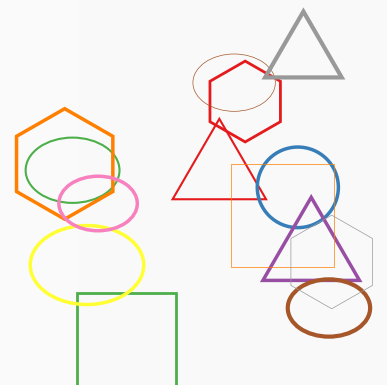[{"shape": "hexagon", "thickness": 2, "radius": 0.52, "center": [0.633, 0.736]}, {"shape": "triangle", "thickness": 1.5, "radius": 0.7, "center": [0.566, 0.552]}, {"shape": "circle", "thickness": 2.5, "radius": 0.52, "center": [0.769, 0.513]}, {"shape": "oval", "thickness": 1.5, "radius": 0.61, "center": [0.187, 0.558]}, {"shape": "square", "thickness": 2, "radius": 0.64, "center": [0.326, 0.109]}, {"shape": "triangle", "thickness": 2.5, "radius": 0.72, "center": [0.803, 0.344]}, {"shape": "hexagon", "thickness": 2.5, "radius": 0.72, "center": [0.167, 0.574]}, {"shape": "square", "thickness": 0.5, "radius": 0.67, "center": [0.729, 0.439]}, {"shape": "oval", "thickness": 2.5, "radius": 0.73, "center": [0.225, 0.312]}, {"shape": "oval", "thickness": 3, "radius": 0.53, "center": [0.849, 0.2]}, {"shape": "oval", "thickness": 0.5, "radius": 0.53, "center": [0.604, 0.785]}, {"shape": "oval", "thickness": 2.5, "radius": 0.51, "center": [0.253, 0.471]}, {"shape": "hexagon", "thickness": 0.5, "radius": 0.61, "center": [0.856, 0.32]}, {"shape": "triangle", "thickness": 3, "radius": 0.57, "center": [0.783, 0.856]}]